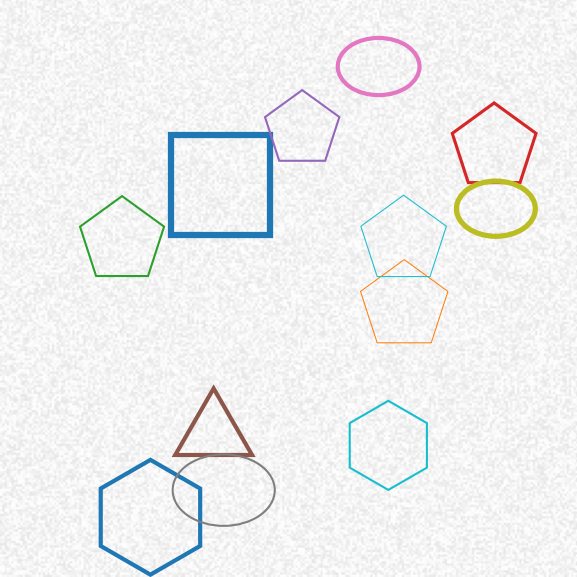[{"shape": "hexagon", "thickness": 2, "radius": 0.5, "center": [0.261, 0.103]}, {"shape": "square", "thickness": 3, "radius": 0.43, "center": [0.382, 0.679]}, {"shape": "pentagon", "thickness": 0.5, "radius": 0.4, "center": [0.7, 0.47]}, {"shape": "pentagon", "thickness": 1, "radius": 0.38, "center": [0.211, 0.583]}, {"shape": "pentagon", "thickness": 1.5, "radius": 0.38, "center": [0.856, 0.745]}, {"shape": "pentagon", "thickness": 1, "radius": 0.34, "center": [0.523, 0.775]}, {"shape": "triangle", "thickness": 2, "radius": 0.38, "center": [0.37, 0.25]}, {"shape": "oval", "thickness": 2, "radius": 0.35, "center": [0.656, 0.884]}, {"shape": "oval", "thickness": 1, "radius": 0.44, "center": [0.387, 0.15]}, {"shape": "oval", "thickness": 2.5, "radius": 0.34, "center": [0.859, 0.638]}, {"shape": "pentagon", "thickness": 0.5, "radius": 0.39, "center": [0.699, 0.583]}, {"shape": "hexagon", "thickness": 1, "radius": 0.39, "center": [0.672, 0.228]}]